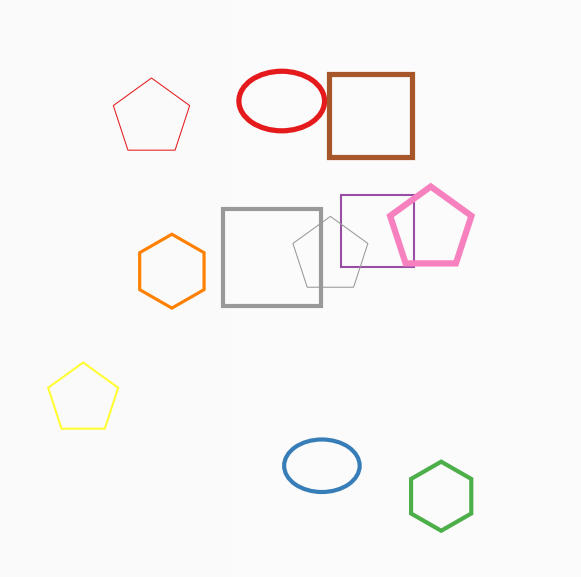[{"shape": "oval", "thickness": 2.5, "radius": 0.37, "center": [0.485, 0.824]}, {"shape": "pentagon", "thickness": 0.5, "radius": 0.35, "center": [0.261, 0.795]}, {"shape": "oval", "thickness": 2, "radius": 0.32, "center": [0.554, 0.193]}, {"shape": "hexagon", "thickness": 2, "radius": 0.3, "center": [0.759, 0.14]}, {"shape": "square", "thickness": 1, "radius": 0.31, "center": [0.65, 0.599]}, {"shape": "hexagon", "thickness": 1.5, "radius": 0.32, "center": [0.296, 0.53]}, {"shape": "pentagon", "thickness": 1, "radius": 0.32, "center": [0.143, 0.308]}, {"shape": "square", "thickness": 2.5, "radius": 0.36, "center": [0.638, 0.799]}, {"shape": "pentagon", "thickness": 3, "radius": 0.37, "center": [0.741, 0.603]}, {"shape": "pentagon", "thickness": 0.5, "radius": 0.34, "center": [0.568, 0.557]}, {"shape": "square", "thickness": 2, "radius": 0.42, "center": [0.468, 0.553]}]